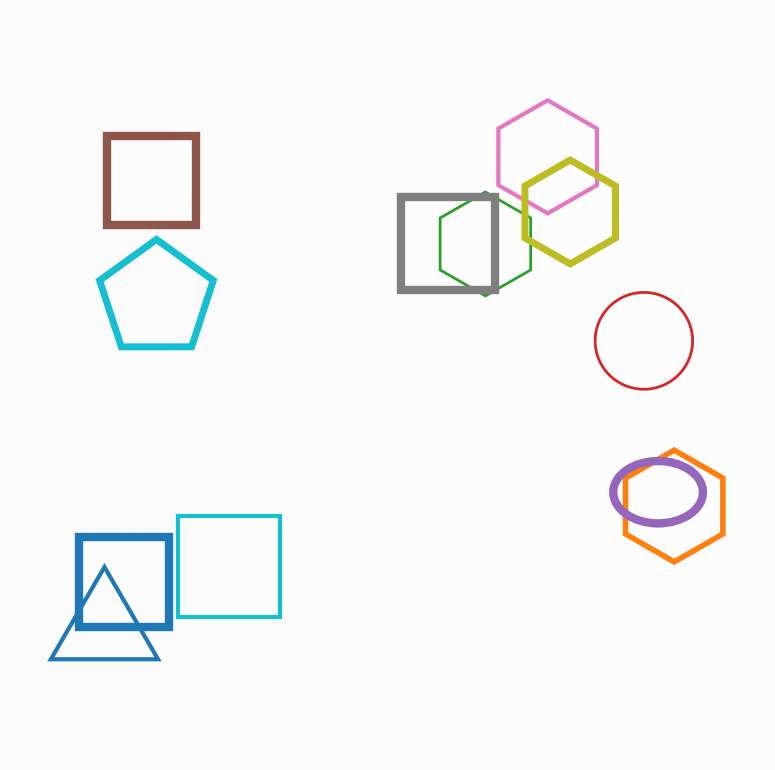[{"shape": "triangle", "thickness": 1.5, "radius": 0.4, "center": [0.135, 0.184]}, {"shape": "square", "thickness": 3, "radius": 0.29, "center": [0.16, 0.244]}, {"shape": "hexagon", "thickness": 2, "radius": 0.36, "center": [0.87, 0.343]}, {"shape": "hexagon", "thickness": 1, "radius": 0.34, "center": [0.626, 0.683]}, {"shape": "circle", "thickness": 1, "radius": 0.31, "center": [0.831, 0.557]}, {"shape": "oval", "thickness": 3, "radius": 0.29, "center": [0.849, 0.361]}, {"shape": "square", "thickness": 3, "radius": 0.29, "center": [0.196, 0.766]}, {"shape": "hexagon", "thickness": 1.5, "radius": 0.37, "center": [0.707, 0.796]}, {"shape": "square", "thickness": 3, "radius": 0.3, "center": [0.578, 0.683]}, {"shape": "hexagon", "thickness": 2.5, "radius": 0.34, "center": [0.736, 0.725]}, {"shape": "square", "thickness": 1.5, "radius": 0.33, "center": [0.296, 0.264]}, {"shape": "pentagon", "thickness": 2.5, "radius": 0.39, "center": [0.202, 0.612]}]